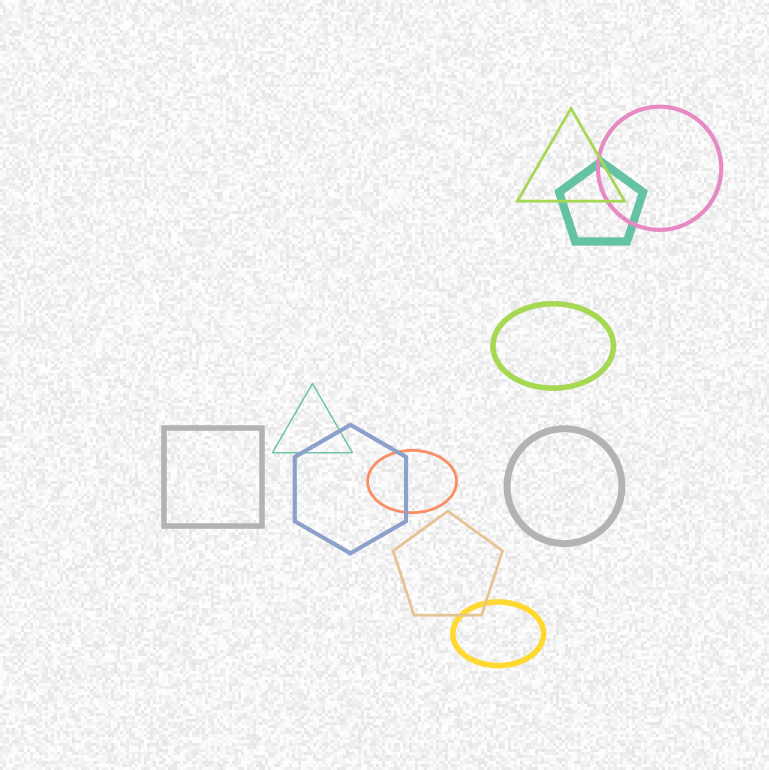[{"shape": "pentagon", "thickness": 3, "radius": 0.29, "center": [0.781, 0.733]}, {"shape": "triangle", "thickness": 0.5, "radius": 0.3, "center": [0.406, 0.442]}, {"shape": "oval", "thickness": 1, "radius": 0.29, "center": [0.535, 0.375]}, {"shape": "hexagon", "thickness": 1.5, "radius": 0.42, "center": [0.455, 0.365]}, {"shape": "circle", "thickness": 1.5, "radius": 0.4, "center": [0.857, 0.781]}, {"shape": "oval", "thickness": 2, "radius": 0.39, "center": [0.718, 0.551]}, {"shape": "triangle", "thickness": 1, "radius": 0.4, "center": [0.742, 0.779]}, {"shape": "oval", "thickness": 2, "radius": 0.3, "center": [0.647, 0.177]}, {"shape": "pentagon", "thickness": 1, "radius": 0.37, "center": [0.582, 0.261]}, {"shape": "circle", "thickness": 2.5, "radius": 0.37, "center": [0.733, 0.369]}, {"shape": "square", "thickness": 2, "radius": 0.32, "center": [0.277, 0.38]}]